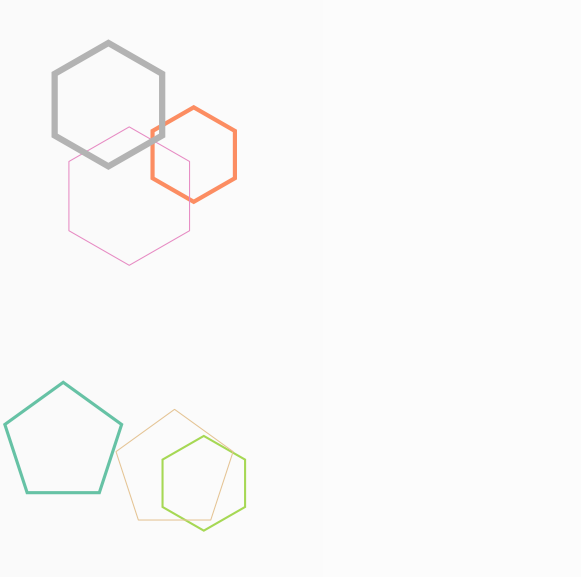[{"shape": "pentagon", "thickness": 1.5, "radius": 0.53, "center": [0.109, 0.231]}, {"shape": "hexagon", "thickness": 2, "radius": 0.41, "center": [0.333, 0.731]}, {"shape": "hexagon", "thickness": 0.5, "radius": 0.6, "center": [0.222, 0.66]}, {"shape": "hexagon", "thickness": 1, "radius": 0.41, "center": [0.351, 0.162]}, {"shape": "pentagon", "thickness": 0.5, "radius": 0.53, "center": [0.3, 0.184]}, {"shape": "hexagon", "thickness": 3, "radius": 0.53, "center": [0.187, 0.818]}]